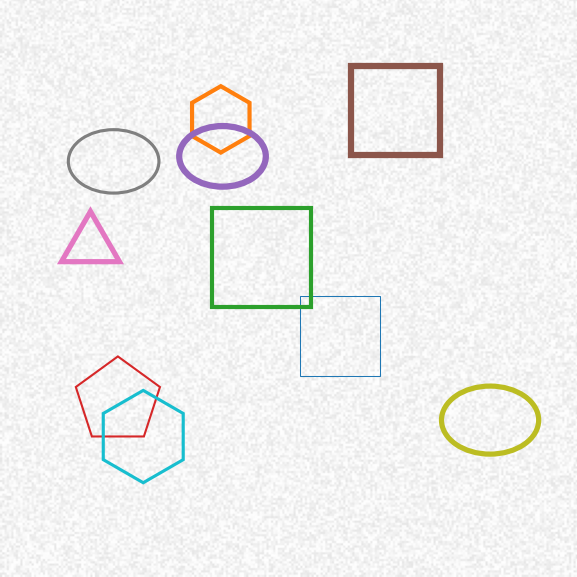[{"shape": "square", "thickness": 0.5, "radius": 0.35, "center": [0.589, 0.416]}, {"shape": "hexagon", "thickness": 2, "radius": 0.29, "center": [0.382, 0.792]}, {"shape": "square", "thickness": 2, "radius": 0.43, "center": [0.453, 0.553]}, {"shape": "pentagon", "thickness": 1, "radius": 0.38, "center": [0.204, 0.305]}, {"shape": "oval", "thickness": 3, "radius": 0.37, "center": [0.385, 0.728]}, {"shape": "square", "thickness": 3, "radius": 0.39, "center": [0.685, 0.807]}, {"shape": "triangle", "thickness": 2.5, "radius": 0.29, "center": [0.157, 0.575]}, {"shape": "oval", "thickness": 1.5, "radius": 0.39, "center": [0.197, 0.72]}, {"shape": "oval", "thickness": 2.5, "radius": 0.42, "center": [0.849, 0.272]}, {"shape": "hexagon", "thickness": 1.5, "radius": 0.4, "center": [0.248, 0.243]}]